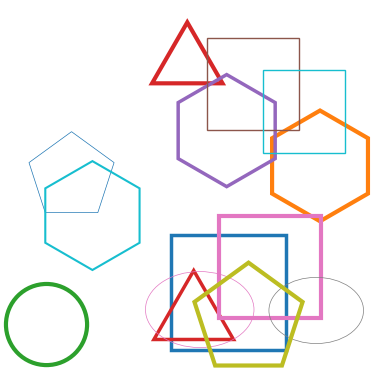[{"shape": "pentagon", "thickness": 0.5, "radius": 0.58, "center": [0.186, 0.542]}, {"shape": "square", "thickness": 2.5, "radius": 0.75, "center": [0.593, 0.241]}, {"shape": "hexagon", "thickness": 3, "radius": 0.72, "center": [0.831, 0.569]}, {"shape": "circle", "thickness": 3, "radius": 0.53, "center": [0.121, 0.157]}, {"shape": "triangle", "thickness": 3, "radius": 0.53, "center": [0.486, 0.836]}, {"shape": "triangle", "thickness": 2.5, "radius": 0.6, "center": [0.503, 0.178]}, {"shape": "hexagon", "thickness": 2.5, "radius": 0.73, "center": [0.589, 0.661]}, {"shape": "square", "thickness": 1, "radius": 0.6, "center": [0.657, 0.782]}, {"shape": "square", "thickness": 3, "radius": 0.67, "center": [0.701, 0.306]}, {"shape": "oval", "thickness": 0.5, "radius": 0.7, "center": [0.519, 0.196]}, {"shape": "oval", "thickness": 0.5, "radius": 0.61, "center": [0.821, 0.194]}, {"shape": "pentagon", "thickness": 3, "radius": 0.74, "center": [0.646, 0.17]}, {"shape": "square", "thickness": 1, "radius": 0.53, "center": [0.79, 0.71]}, {"shape": "hexagon", "thickness": 1.5, "radius": 0.71, "center": [0.24, 0.44]}]